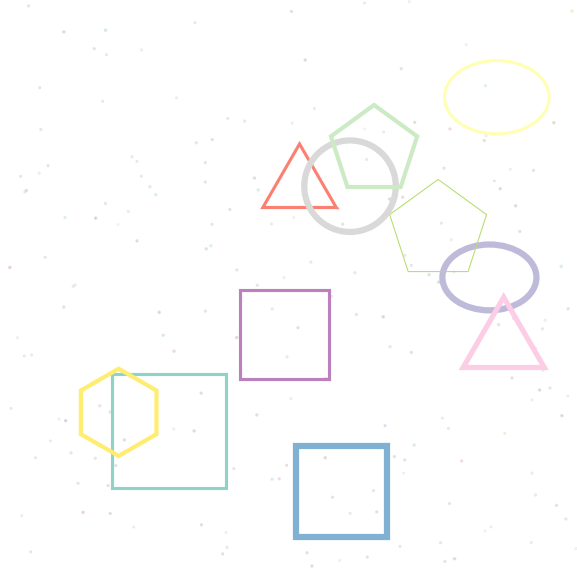[{"shape": "square", "thickness": 1.5, "radius": 0.49, "center": [0.292, 0.253]}, {"shape": "oval", "thickness": 1.5, "radius": 0.45, "center": [0.86, 0.831]}, {"shape": "oval", "thickness": 3, "radius": 0.41, "center": [0.847, 0.519]}, {"shape": "triangle", "thickness": 1.5, "radius": 0.37, "center": [0.519, 0.677]}, {"shape": "square", "thickness": 3, "radius": 0.39, "center": [0.591, 0.149]}, {"shape": "pentagon", "thickness": 0.5, "radius": 0.44, "center": [0.759, 0.6]}, {"shape": "triangle", "thickness": 2.5, "radius": 0.41, "center": [0.872, 0.403]}, {"shape": "circle", "thickness": 3, "radius": 0.4, "center": [0.606, 0.677]}, {"shape": "square", "thickness": 1.5, "radius": 0.39, "center": [0.493, 0.42]}, {"shape": "pentagon", "thickness": 2, "radius": 0.39, "center": [0.648, 0.739]}, {"shape": "hexagon", "thickness": 2, "radius": 0.38, "center": [0.205, 0.285]}]